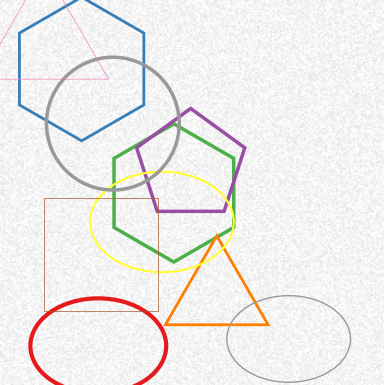[{"shape": "oval", "thickness": 3, "radius": 0.88, "center": [0.255, 0.102]}, {"shape": "hexagon", "thickness": 2, "radius": 0.93, "center": [0.212, 0.821]}, {"shape": "hexagon", "thickness": 2.5, "radius": 0.9, "center": [0.452, 0.499]}, {"shape": "pentagon", "thickness": 2.5, "radius": 0.74, "center": [0.495, 0.571]}, {"shape": "triangle", "thickness": 2, "radius": 0.77, "center": [0.563, 0.233]}, {"shape": "oval", "thickness": 1.5, "radius": 0.93, "center": [0.421, 0.424]}, {"shape": "square", "thickness": 0.5, "radius": 0.74, "center": [0.263, 0.338]}, {"shape": "triangle", "thickness": 0.5, "radius": 0.97, "center": [0.115, 0.891]}, {"shape": "circle", "thickness": 2.5, "radius": 0.86, "center": [0.293, 0.679]}, {"shape": "oval", "thickness": 1, "radius": 0.8, "center": [0.75, 0.12]}]